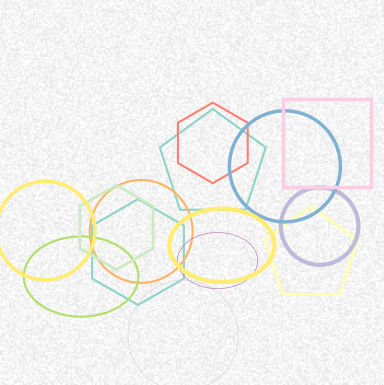[{"shape": "hexagon", "thickness": 1.5, "radius": 0.69, "center": [0.358, 0.345]}, {"shape": "pentagon", "thickness": 1.5, "radius": 0.72, "center": [0.553, 0.572]}, {"shape": "pentagon", "thickness": 2, "radius": 0.63, "center": [0.808, 0.338]}, {"shape": "circle", "thickness": 3, "radius": 0.5, "center": [0.83, 0.413]}, {"shape": "hexagon", "thickness": 1.5, "radius": 0.52, "center": [0.553, 0.629]}, {"shape": "circle", "thickness": 2.5, "radius": 0.72, "center": [0.74, 0.568]}, {"shape": "circle", "thickness": 1.5, "radius": 0.67, "center": [0.367, 0.399]}, {"shape": "oval", "thickness": 1.5, "radius": 0.74, "center": [0.211, 0.282]}, {"shape": "square", "thickness": 2.5, "radius": 0.57, "center": [0.849, 0.629]}, {"shape": "circle", "thickness": 0.5, "radius": 0.72, "center": [0.476, 0.129]}, {"shape": "oval", "thickness": 0.5, "radius": 0.52, "center": [0.565, 0.323]}, {"shape": "hexagon", "thickness": 2, "radius": 0.55, "center": [0.302, 0.409]}, {"shape": "oval", "thickness": 3, "radius": 0.68, "center": [0.576, 0.363]}, {"shape": "circle", "thickness": 2.5, "radius": 0.64, "center": [0.118, 0.401]}]